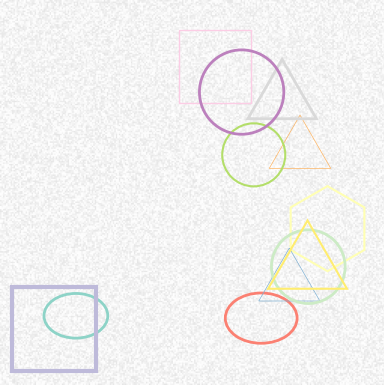[{"shape": "oval", "thickness": 2, "radius": 0.41, "center": [0.197, 0.18]}, {"shape": "hexagon", "thickness": 1.5, "radius": 0.55, "center": [0.851, 0.406]}, {"shape": "square", "thickness": 3, "radius": 0.55, "center": [0.14, 0.145]}, {"shape": "oval", "thickness": 2, "radius": 0.47, "center": [0.678, 0.174]}, {"shape": "triangle", "thickness": 0.5, "radius": 0.46, "center": [0.751, 0.264]}, {"shape": "triangle", "thickness": 0.5, "radius": 0.46, "center": [0.779, 0.609]}, {"shape": "circle", "thickness": 1.5, "radius": 0.41, "center": [0.659, 0.598]}, {"shape": "square", "thickness": 1, "radius": 0.47, "center": [0.559, 0.827]}, {"shape": "triangle", "thickness": 2, "radius": 0.51, "center": [0.733, 0.743]}, {"shape": "circle", "thickness": 2, "radius": 0.55, "center": [0.628, 0.761]}, {"shape": "circle", "thickness": 2, "radius": 0.48, "center": [0.801, 0.307]}, {"shape": "triangle", "thickness": 1.5, "radius": 0.59, "center": [0.799, 0.309]}]